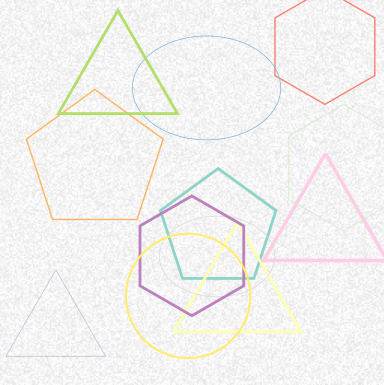[{"shape": "pentagon", "thickness": 2, "radius": 0.79, "center": [0.567, 0.404]}, {"shape": "triangle", "thickness": 2, "radius": 0.95, "center": [0.617, 0.233]}, {"shape": "triangle", "thickness": 0.5, "radius": 0.75, "center": [0.145, 0.149]}, {"shape": "hexagon", "thickness": 1, "radius": 0.75, "center": [0.844, 0.879]}, {"shape": "oval", "thickness": 0.5, "radius": 0.96, "center": [0.536, 0.772]}, {"shape": "pentagon", "thickness": 1, "radius": 0.93, "center": [0.246, 0.581]}, {"shape": "triangle", "thickness": 2, "radius": 0.89, "center": [0.306, 0.794]}, {"shape": "triangle", "thickness": 2.5, "radius": 0.93, "center": [0.845, 0.416]}, {"shape": "oval", "thickness": 0.5, "radius": 0.75, "center": [0.564, 0.334]}, {"shape": "hexagon", "thickness": 2, "radius": 0.78, "center": [0.498, 0.335]}, {"shape": "hexagon", "thickness": 0.5, "radius": 0.82, "center": [0.893, 0.565]}, {"shape": "circle", "thickness": 1.5, "radius": 0.81, "center": [0.489, 0.231]}]